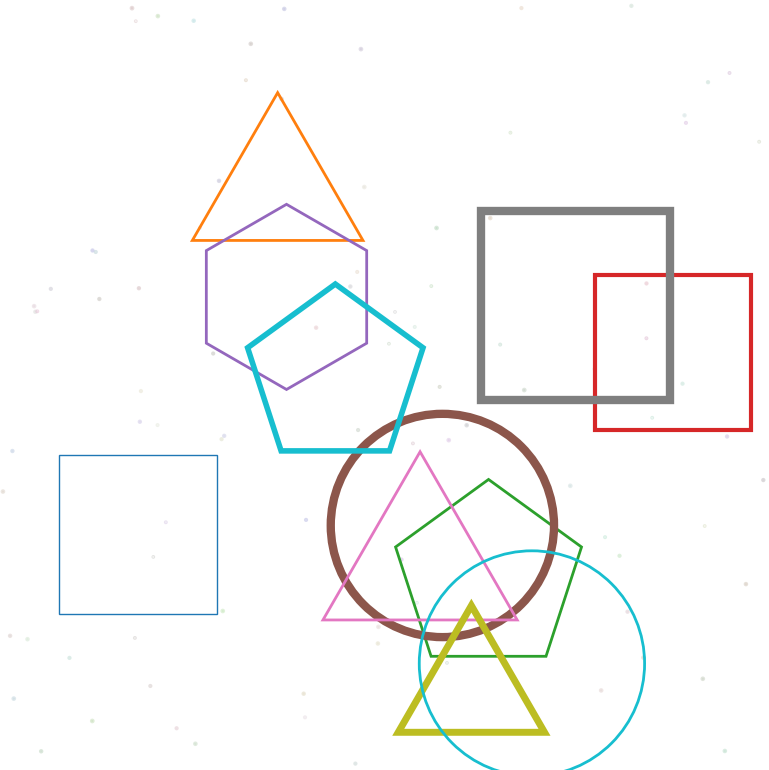[{"shape": "square", "thickness": 0.5, "radius": 0.51, "center": [0.179, 0.306]}, {"shape": "triangle", "thickness": 1, "radius": 0.64, "center": [0.361, 0.752]}, {"shape": "pentagon", "thickness": 1, "radius": 0.63, "center": [0.634, 0.25]}, {"shape": "square", "thickness": 1.5, "radius": 0.5, "center": [0.874, 0.543]}, {"shape": "hexagon", "thickness": 1, "radius": 0.6, "center": [0.372, 0.614]}, {"shape": "circle", "thickness": 3, "radius": 0.72, "center": [0.575, 0.318]}, {"shape": "triangle", "thickness": 1, "radius": 0.73, "center": [0.546, 0.268]}, {"shape": "square", "thickness": 3, "radius": 0.61, "center": [0.747, 0.603]}, {"shape": "triangle", "thickness": 2.5, "radius": 0.55, "center": [0.612, 0.104]}, {"shape": "circle", "thickness": 1, "radius": 0.73, "center": [0.691, 0.138]}, {"shape": "pentagon", "thickness": 2, "radius": 0.6, "center": [0.435, 0.511]}]